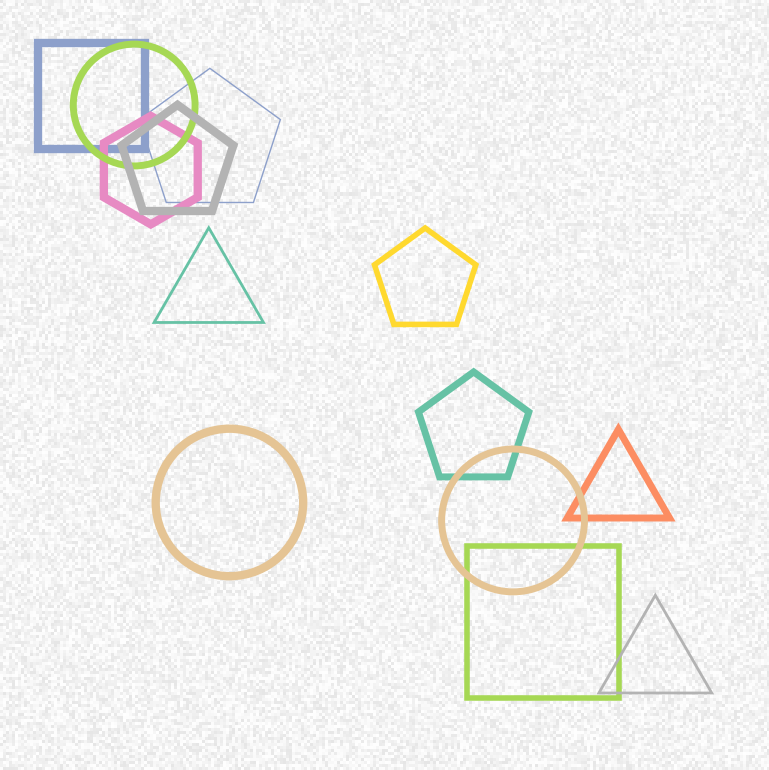[{"shape": "pentagon", "thickness": 2.5, "radius": 0.38, "center": [0.615, 0.442]}, {"shape": "triangle", "thickness": 1, "radius": 0.41, "center": [0.271, 0.622]}, {"shape": "triangle", "thickness": 2.5, "radius": 0.38, "center": [0.803, 0.366]}, {"shape": "pentagon", "thickness": 0.5, "radius": 0.48, "center": [0.273, 0.815]}, {"shape": "square", "thickness": 3, "radius": 0.35, "center": [0.119, 0.875]}, {"shape": "hexagon", "thickness": 3, "radius": 0.35, "center": [0.196, 0.779]}, {"shape": "square", "thickness": 2, "radius": 0.49, "center": [0.706, 0.192]}, {"shape": "circle", "thickness": 2.5, "radius": 0.4, "center": [0.174, 0.864]}, {"shape": "pentagon", "thickness": 2, "radius": 0.35, "center": [0.552, 0.635]}, {"shape": "circle", "thickness": 3, "radius": 0.48, "center": [0.298, 0.347]}, {"shape": "circle", "thickness": 2.5, "radius": 0.46, "center": [0.666, 0.324]}, {"shape": "pentagon", "thickness": 3, "radius": 0.38, "center": [0.231, 0.788]}, {"shape": "triangle", "thickness": 1, "radius": 0.42, "center": [0.851, 0.142]}]